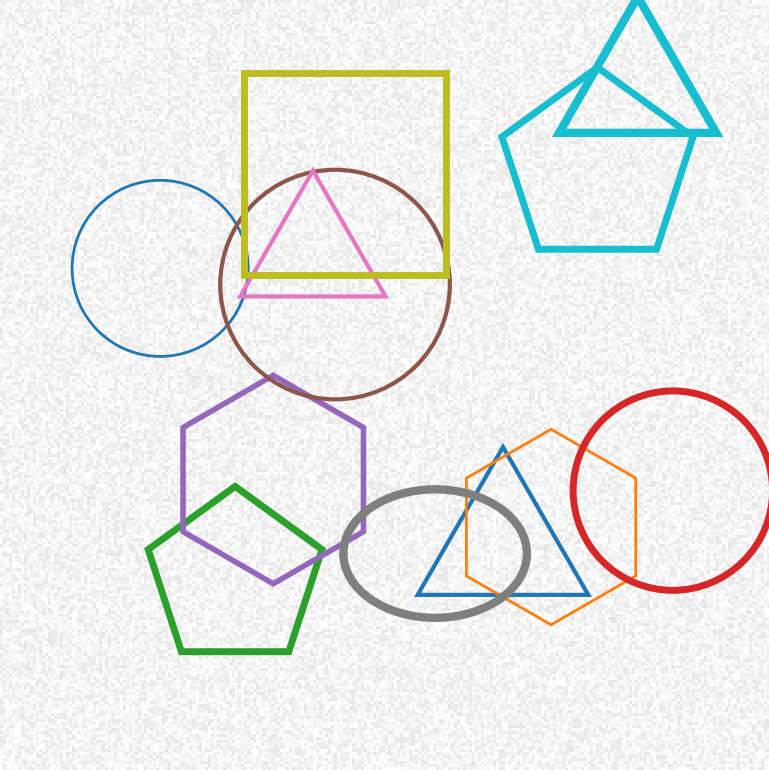[{"shape": "triangle", "thickness": 1.5, "radius": 0.64, "center": [0.653, 0.291]}, {"shape": "circle", "thickness": 1, "radius": 0.57, "center": [0.208, 0.651]}, {"shape": "hexagon", "thickness": 1, "radius": 0.63, "center": [0.716, 0.316]}, {"shape": "pentagon", "thickness": 2.5, "radius": 0.59, "center": [0.305, 0.25]}, {"shape": "circle", "thickness": 2.5, "radius": 0.65, "center": [0.874, 0.363]}, {"shape": "hexagon", "thickness": 2, "radius": 0.68, "center": [0.355, 0.377]}, {"shape": "circle", "thickness": 1.5, "radius": 0.75, "center": [0.435, 0.63]}, {"shape": "triangle", "thickness": 1.5, "radius": 0.54, "center": [0.406, 0.669]}, {"shape": "oval", "thickness": 3, "radius": 0.6, "center": [0.565, 0.281]}, {"shape": "square", "thickness": 2.5, "radius": 0.66, "center": [0.448, 0.774]}, {"shape": "pentagon", "thickness": 2.5, "radius": 0.65, "center": [0.776, 0.782]}, {"shape": "triangle", "thickness": 3, "radius": 0.59, "center": [0.828, 0.886]}]